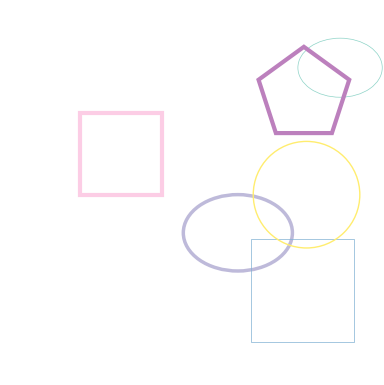[{"shape": "oval", "thickness": 0.5, "radius": 0.55, "center": [0.883, 0.824]}, {"shape": "oval", "thickness": 2.5, "radius": 0.71, "center": [0.618, 0.395]}, {"shape": "square", "thickness": 0.5, "radius": 0.67, "center": [0.786, 0.246]}, {"shape": "square", "thickness": 3, "radius": 0.53, "center": [0.315, 0.601]}, {"shape": "pentagon", "thickness": 3, "radius": 0.62, "center": [0.789, 0.755]}, {"shape": "circle", "thickness": 1, "radius": 0.69, "center": [0.796, 0.494]}]